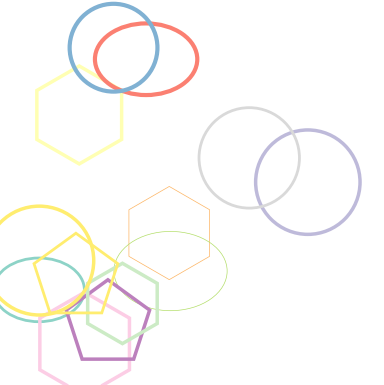[{"shape": "oval", "thickness": 2, "radius": 0.59, "center": [0.101, 0.247]}, {"shape": "hexagon", "thickness": 2.5, "radius": 0.64, "center": [0.206, 0.701]}, {"shape": "circle", "thickness": 2.5, "radius": 0.68, "center": [0.8, 0.527]}, {"shape": "oval", "thickness": 3, "radius": 0.66, "center": [0.38, 0.846]}, {"shape": "circle", "thickness": 3, "radius": 0.57, "center": [0.295, 0.876]}, {"shape": "hexagon", "thickness": 0.5, "radius": 0.61, "center": [0.44, 0.395]}, {"shape": "oval", "thickness": 0.5, "radius": 0.74, "center": [0.443, 0.296]}, {"shape": "hexagon", "thickness": 2.5, "radius": 0.67, "center": [0.22, 0.107]}, {"shape": "circle", "thickness": 2, "radius": 0.65, "center": [0.647, 0.59]}, {"shape": "pentagon", "thickness": 2.5, "radius": 0.57, "center": [0.28, 0.159]}, {"shape": "hexagon", "thickness": 2.5, "radius": 0.52, "center": [0.318, 0.212]}, {"shape": "circle", "thickness": 2.5, "radius": 0.71, "center": [0.102, 0.323]}, {"shape": "pentagon", "thickness": 2, "radius": 0.57, "center": [0.197, 0.28]}]